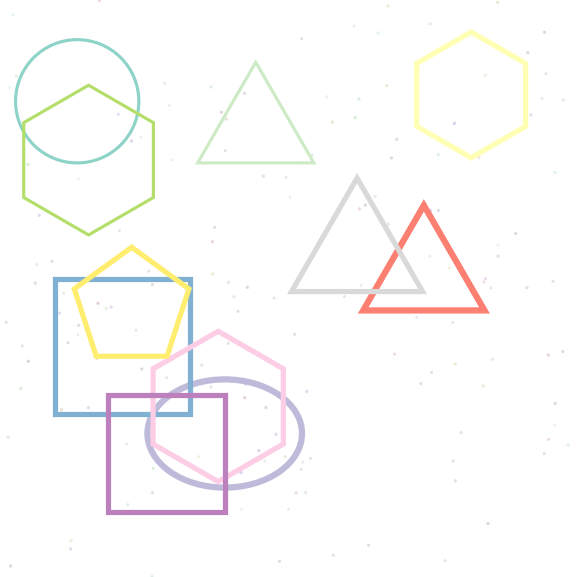[{"shape": "circle", "thickness": 1.5, "radius": 0.53, "center": [0.134, 0.824]}, {"shape": "hexagon", "thickness": 2.5, "radius": 0.54, "center": [0.816, 0.835]}, {"shape": "oval", "thickness": 3, "radius": 0.67, "center": [0.389, 0.249]}, {"shape": "triangle", "thickness": 3, "radius": 0.61, "center": [0.734, 0.522]}, {"shape": "square", "thickness": 2.5, "radius": 0.58, "center": [0.211, 0.399]}, {"shape": "hexagon", "thickness": 1.5, "radius": 0.65, "center": [0.153, 0.722]}, {"shape": "hexagon", "thickness": 2.5, "radius": 0.65, "center": [0.378, 0.295]}, {"shape": "triangle", "thickness": 2.5, "radius": 0.66, "center": [0.618, 0.56]}, {"shape": "square", "thickness": 2.5, "radius": 0.5, "center": [0.289, 0.213]}, {"shape": "triangle", "thickness": 1.5, "radius": 0.58, "center": [0.443, 0.775]}, {"shape": "pentagon", "thickness": 2.5, "radius": 0.52, "center": [0.228, 0.467]}]